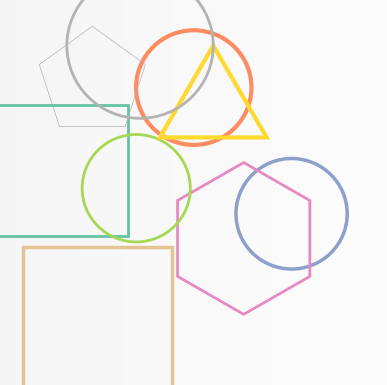[{"shape": "square", "thickness": 2, "radius": 0.85, "center": [0.161, 0.557]}, {"shape": "circle", "thickness": 3, "radius": 0.74, "center": [0.5, 0.773]}, {"shape": "circle", "thickness": 2.5, "radius": 0.72, "center": [0.752, 0.445]}, {"shape": "hexagon", "thickness": 2, "radius": 0.99, "center": [0.629, 0.381]}, {"shape": "circle", "thickness": 2, "radius": 0.7, "center": [0.352, 0.511]}, {"shape": "triangle", "thickness": 3, "radius": 0.8, "center": [0.55, 0.723]}, {"shape": "square", "thickness": 2.5, "radius": 0.96, "center": [0.251, 0.166]}, {"shape": "pentagon", "thickness": 0.5, "radius": 0.72, "center": [0.238, 0.788]}, {"shape": "circle", "thickness": 2, "radius": 0.94, "center": [0.361, 0.882]}]